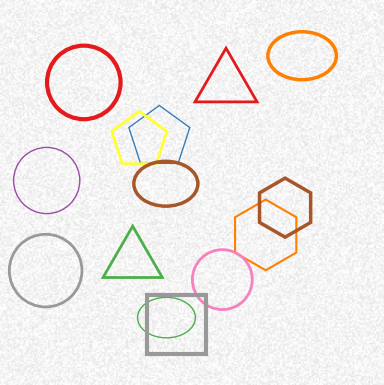[{"shape": "circle", "thickness": 3, "radius": 0.48, "center": [0.218, 0.786]}, {"shape": "triangle", "thickness": 2, "radius": 0.47, "center": [0.587, 0.782]}, {"shape": "pentagon", "thickness": 1, "radius": 0.42, "center": [0.414, 0.643]}, {"shape": "oval", "thickness": 1, "radius": 0.38, "center": [0.432, 0.175]}, {"shape": "triangle", "thickness": 2, "radius": 0.44, "center": [0.345, 0.324]}, {"shape": "circle", "thickness": 1, "radius": 0.43, "center": [0.121, 0.531]}, {"shape": "hexagon", "thickness": 1.5, "radius": 0.46, "center": [0.69, 0.39]}, {"shape": "oval", "thickness": 2.5, "radius": 0.44, "center": [0.785, 0.855]}, {"shape": "pentagon", "thickness": 2, "radius": 0.38, "center": [0.362, 0.635]}, {"shape": "hexagon", "thickness": 2.5, "radius": 0.38, "center": [0.741, 0.461]}, {"shape": "oval", "thickness": 2.5, "radius": 0.42, "center": [0.431, 0.523]}, {"shape": "circle", "thickness": 2, "radius": 0.39, "center": [0.578, 0.274]}, {"shape": "circle", "thickness": 2, "radius": 0.47, "center": [0.119, 0.297]}, {"shape": "square", "thickness": 3, "radius": 0.39, "center": [0.459, 0.157]}]